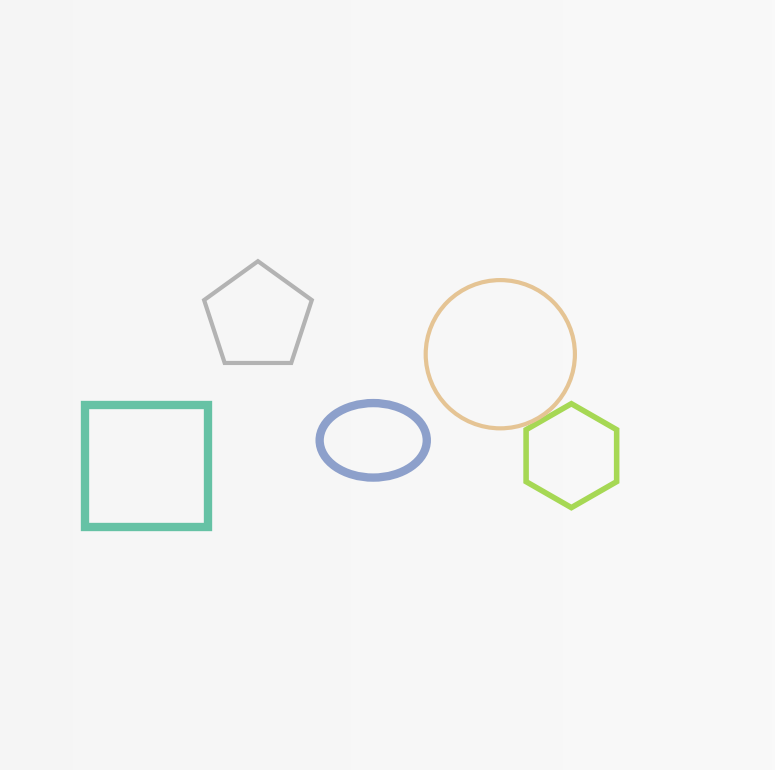[{"shape": "square", "thickness": 3, "radius": 0.4, "center": [0.189, 0.395]}, {"shape": "oval", "thickness": 3, "radius": 0.35, "center": [0.482, 0.428]}, {"shape": "hexagon", "thickness": 2, "radius": 0.34, "center": [0.737, 0.408]}, {"shape": "circle", "thickness": 1.5, "radius": 0.48, "center": [0.646, 0.54]}, {"shape": "pentagon", "thickness": 1.5, "radius": 0.37, "center": [0.333, 0.588]}]